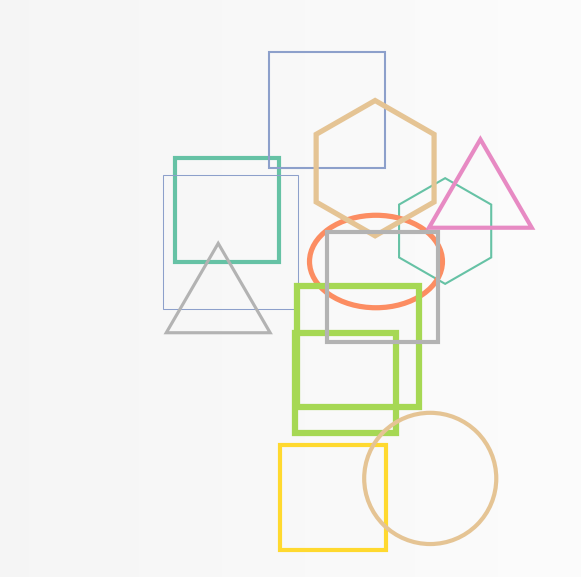[{"shape": "hexagon", "thickness": 1, "radius": 0.46, "center": [0.766, 0.599]}, {"shape": "square", "thickness": 2, "radius": 0.45, "center": [0.39, 0.636]}, {"shape": "oval", "thickness": 2.5, "radius": 0.57, "center": [0.647, 0.546]}, {"shape": "square", "thickness": 0.5, "radius": 0.58, "center": [0.396, 0.579]}, {"shape": "square", "thickness": 1, "radius": 0.5, "center": [0.562, 0.809]}, {"shape": "triangle", "thickness": 2, "radius": 0.51, "center": [0.826, 0.656]}, {"shape": "square", "thickness": 3, "radius": 0.53, "center": [0.615, 0.399]}, {"shape": "square", "thickness": 3, "radius": 0.44, "center": [0.594, 0.336]}, {"shape": "square", "thickness": 2, "radius": 0.45, "center": [0.573, 0.138]}, {"shape": "circle", "thickness": 2, "radius": 0.57, "center": [0.74, 0.171]}, {"shape": "hexagon", "thickness": 2.5, "radius": 0.59, "center": [0.645, 0.708]}, {"shape": "square", "thickness": 2, "radius": 0.47, "center": [0.658, 0.502]}, {"shape": "triangle", "thickness": 1.5, "radius": 0.52, "center": [0.375, 0.475]}]